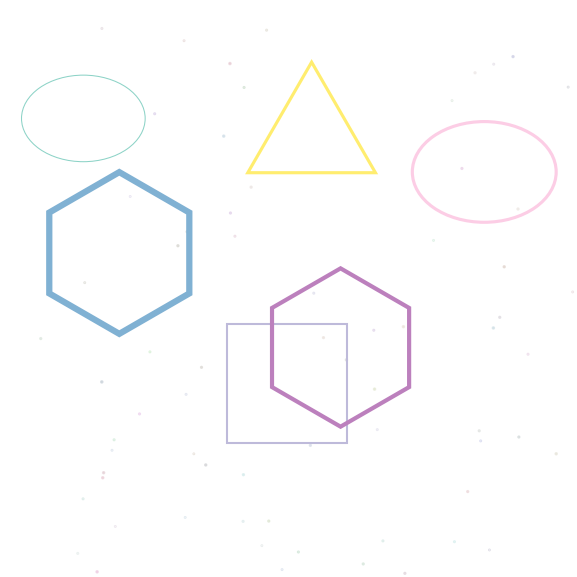[{"shape": "oval", "thickness": 0.5, "radius": 0.54, "center": [0.144, 0.794]}, {"shape": "square", "thickness": 1, "radius": 0.52, "center": [0.497, 0.335]}, {"shape": "hexagon", "thickness": 3, "radius": 0.7, "center": [0.207, 0.561]}, {"shape": "oval", "thickness": 1.5, "radius": 0.62, "center": [0.839, 0.701]}, {"shape": "hexagon", "thickness": 2, "radius": 0.69, "center": [0.59, 0.397]}, {"shape": "triangle", "thickness": 1.5, "radius": 0.64, "center": [0.54, 0.764]}]